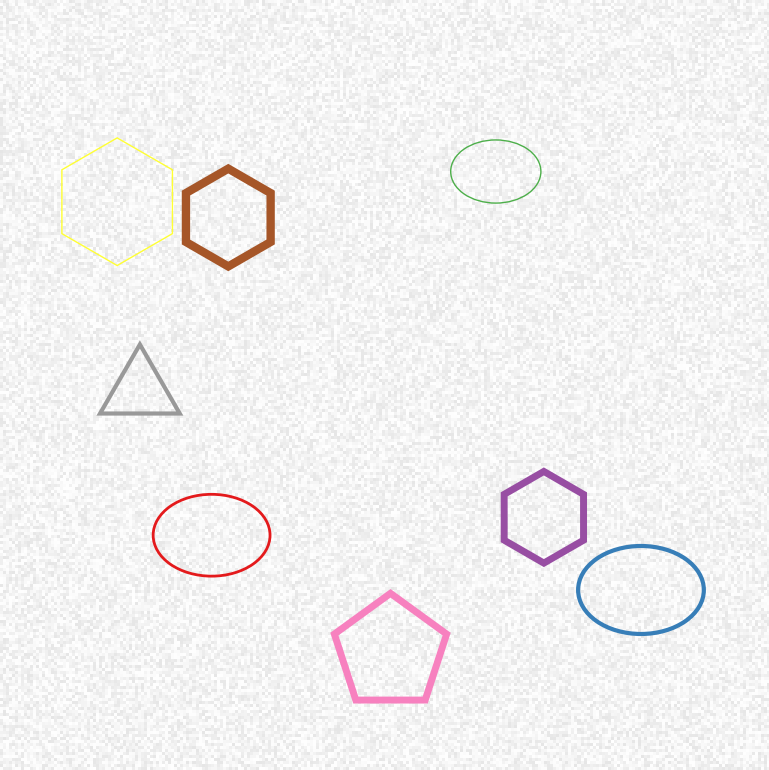[{"shape": "oval", "thickness": 1, "radius": 0.38, "center": [0.275, 0.305]}, {"shape": "oval", "thickness": 1.5, "radius": 0.41, "center": [0.832, 0.234]}, {"shape": "oval", "thickness": 0.5, "radius": 0.29, "center": [0.644, 0.777]}, {"shape": "hexagon", "thickness": 2.5, "radius": 0.3, "center": [0.706, 0.328]}, {"shape": "hexagon", "thickness": 0.5, "radius": 0.41, "center": [0.152, 0.738]}, {"shape": "hexagon", "thickness": 3, "radius": 0.32, "center": [0.296, 0.717]}, {"shape": "pentagon", "thickness": 2.5, "radius": 0.38, "center": [0.507, 0.153]}, {"shape": "triangle", "thickness": 1.5, "radius": 0.3, "center": [0.182, 0.493]}]